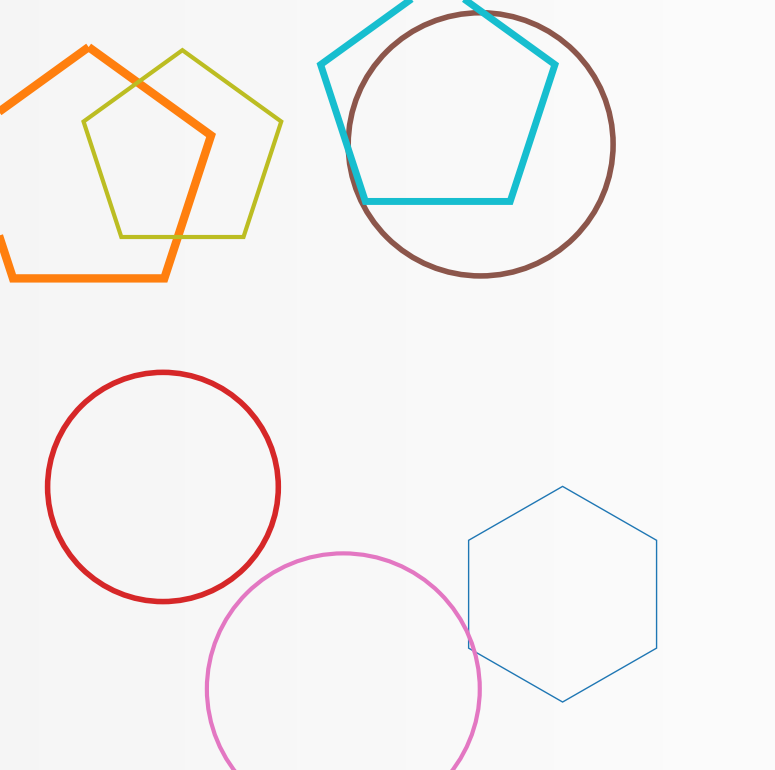[{"shape": "hexagon", "thickness": 0.5, "radius": 0.7, "center": [0.726, 0.228]}, {"shape": "pentagon", "thickness": 3, "radius": 0.83, "center": [0.114, 0.773]}, {"shape": "circle", "thickness": 2, "radius": 0.74, "center": [0.21, 0.368]}, {"shape": "circle", "thickness": 2, "radius": 0.85, "center": [0.62, 0.813]}, {"shape": "circle", "thickness": 1.5, "radius": 0.88, "center": [0.443, 0.105]}, {"shape": "pentagon", "thickness": 1.5, "radius": 0.67, "center": [0.235, 0.801]}, {"shape": "pentagon", "thickness": 2.5, "radius": 0.79, "center": [0.565, 0.867]}]